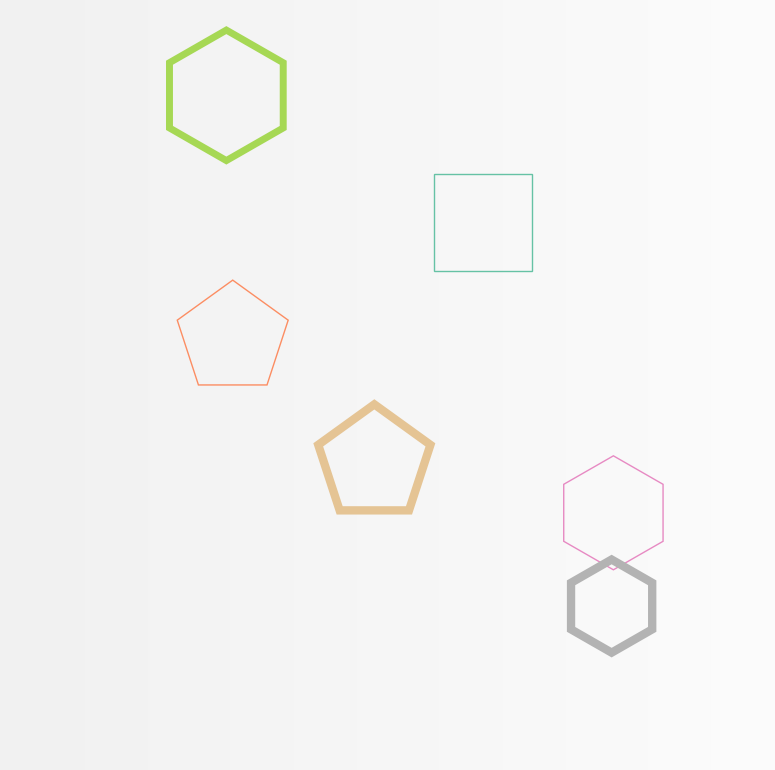[{"shape": "square", "thickness": 0.5, "radius": 0.32, "center": [0.623, 0.711]}, {"shape": "pentagon", "thickness": 0.5, "radius": 0.38, "center": [0.3, 0.561]}, {"shape": "hexagon", "thickness": 0.5, "radius": 0.37, "center": [0.791, 0.334]}, {"shape": "hexagon", "thickness": 2.5, "radius": 0.42, "center": [0.292, 0.876]}, {"shape": "pentagon", "thickness": 3, "radius": 0.38, "center": [0.483, 0.399]}, {"shape": "hexagon", "thickness": 3, "radius": 0.3, "center": [0.789, 0.213]}]